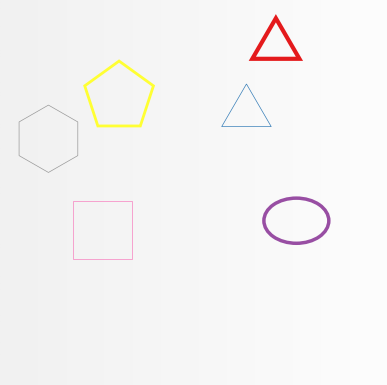[{"shape": "triangle", "thickness": 3, "radius": 0.35, "center": [0.712, 0.882]}, {"shape": "triangle", "thickness": 0.5, "radius": 0.37, "center": [0.636, 0.708]}, {"shape": "oval", "thickness": 2.5, "radius": 0.42, "center": [0.765, 0.427]}, {"shape": "pentagon", "thickness": 2, "radius": 0.47, "center": [0.307, 0.748]}, {"shape": "square", "thickness": 0.5, "radius": 0.38, "center": [0.264, 0.402]}, {"shape": "hexagon", "thickness": 0.5, "radius": 0.44, "center": [0.125, 0.64]}]